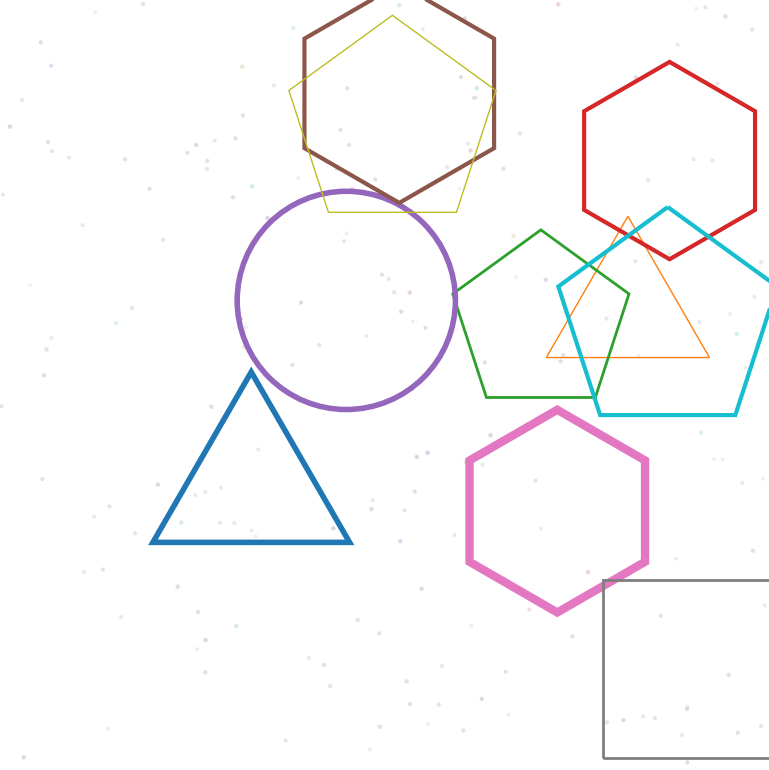[{"shape": "triangle", "thickness": 2, "radius": 0.74, "center": [0.326, 0.369]}, {"shape": "triangle", "thickness": 0.5, "radius": 0.61, "center": [0.815, 0.597]}, {"shape": "pentagon", "thickness": 1, "radius": 0.6, "center": [0.702, 0.581]}, {"shape": "hexagon", "thickness": 1.5, "radius": 0.64, "center": [0.87, 0.791]}, {"shape": "circle", "thickness": 2, "radius": 0.71, "center": [0.45, 0.61]}, {"shape": "hexagon", "thickness": 1.5, "radius": 0.71, "center": [0.519, 0.879]}, {"shape": "hexagon", "thickness": 3, "radius": 0.66, "center": [0.724, 0.336]}, {"shape": "square", "thickness": 1, "radius": 0.58, "center": [0.899, 0.131]}, {"shape": "pentagon", "thickness": 0.5, "radius": 0.71, "center": [0.51, 0.839]}, {"shape": "pentagon", "thickness": 1.5, "radius": 0.75, "center": [0.867, 0.582]}]